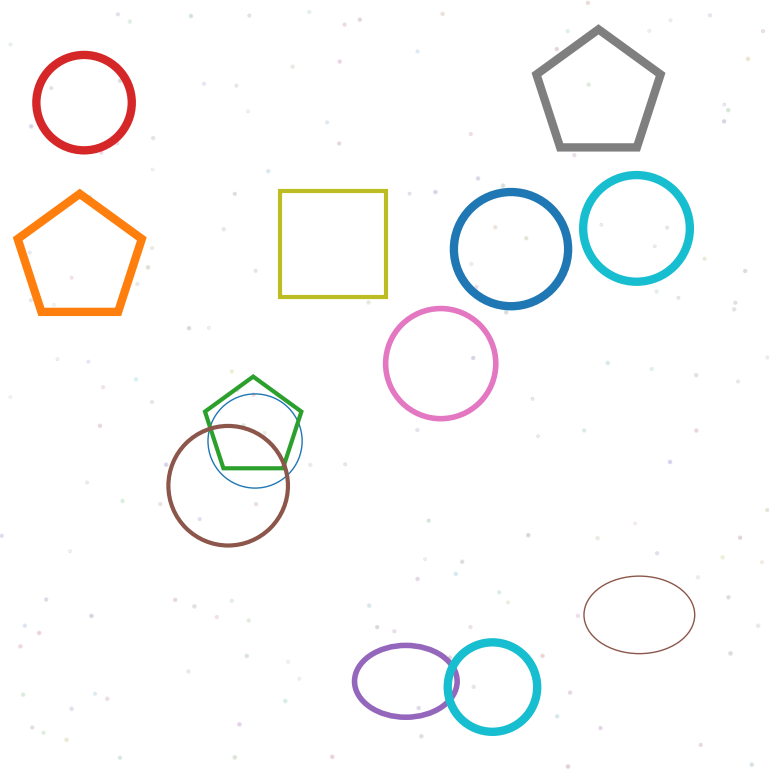[{"shape": "circle", "thickness": 3, "radius": 0.37, "center": [0.664, 0.676]}, {"shape": "circle", "thickness": 0.5, "radius": 0.31, "center": [0.331, 0.427]}, {"shape": "pentagon", "thickness": 3, "radius": 0.42, "center": [0.104, 0.664]}, {"shape": "pentagon", "thickness": 1.5, "radius": 0.33, "center": [0.329, 0.445]}, {"shape": "circle", "thickness": 3, "radius": 0.31, "center": [0.109, 0.867]}, {"shape": "oval", "thickness": 2, "radius": 0.33, "center": [0.527, 0.115]}, {"shape": "oval", "thickness": 0.5, "radius": 0.36, "center": [0.83, 0.201]}, {"shape": "circle", "thickness": 1.5, "radius": 0.39, "center": [0.296, 0.369]}, {"shape": "circle", "thickness": 2, "radius": 0.36, "center": [0.572, 0.528]}, {"shape": "pentagon", "thickness": 3, "radius": 0.42, "center": [0.777, 0.877]}, {"shape": "square", "thickness": 1.5, "radius": 0.34, "center": [0.433, 0.683]}, {"shape": "circle", "thickness": 3, "radius": 0.35, "center": [0.827, 0.703]}, {"shape": "circle", "thickness": 3, "radius": 0.29, "center": [0.64, 0.108]}]